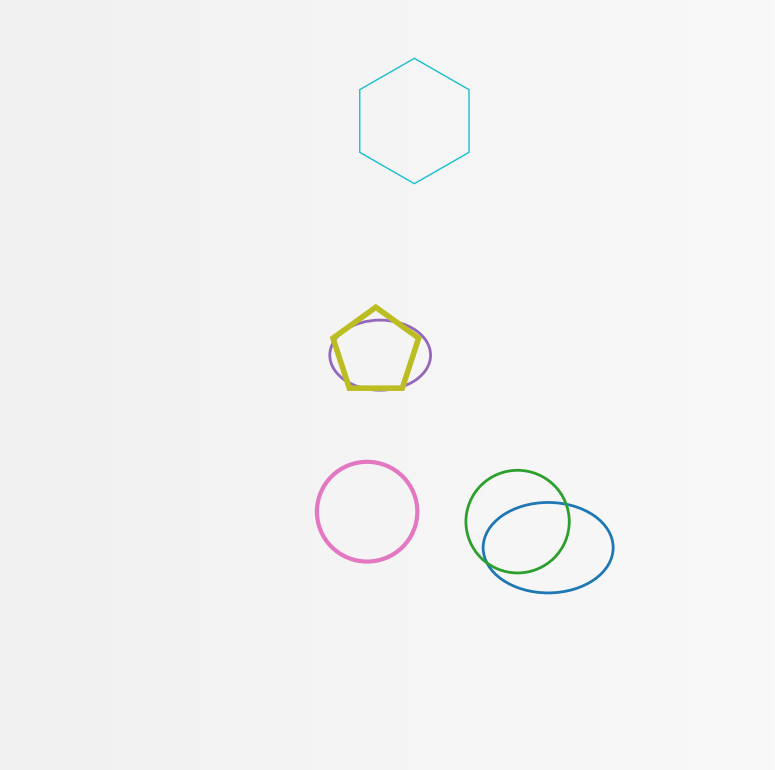[{"shape": "oval", "thickness": 1, "radius": 0.42, "center": [0.707, 0.289]}, {"shape": "circle", "thickness": 1, "radius": 0.33, "center": [0.668, 0.323]}, {"shape": "oval", "thickness": 1, "radius": 0.33, "center": [0.491, 0.539]}, {"shape": "circle", "thickness": 1.5, "radius": 0.32, "center": [0.474, 0.335]}, {"shape": "pentagon", "thickness": 2, "radius": 0.29, "center": [0.485, 0.543]}, {"shape": "hexagon", "thickness": 0.5, "radius": 0.41, "center": [0.535, 0.843]}]